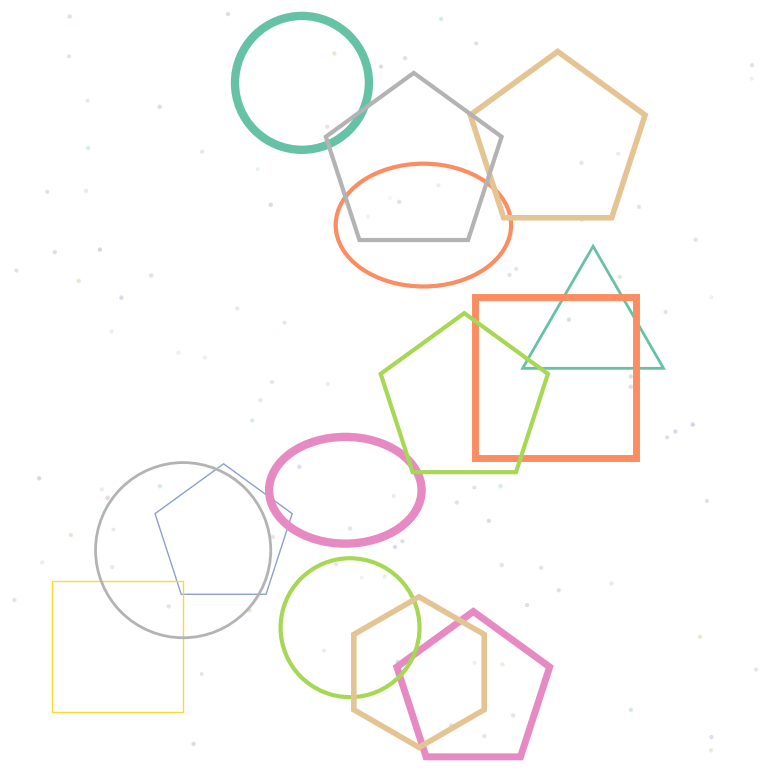[{"shape": "triangle", "thickness": 1, "radius": 0.53, "center": [0.77, 0.575]}, {"shape": "circle", "thickness": 3, "radius": 0.43, "center": [0.392, 0.892]}, {"shape": "square", "thickness": 2.5, "radius": 0.52, "center": [0.721, 0.51]}, {"shape": "oval", "thickness": 1.5, "radius": 0.57, "center": [0.55, 0.708]}, {"shape": "pentagon", "thickness": 0.5, "radius": 0.47, "center": [0.29, 0.304]}, {"shape": "oval", "thickness": 3, "radius": 0.5, "center": [0.449, 0.363]}, {"shape": "pentagon", "thickness": 2.5, "radius": 0.52, "center": [0.615, 0.102]}, {"shape": "circle", "thickness": 1.5, "radius": 0.45, "center": [0.455, 0.185]}, {"shape": "pentagon", "thickness": 1.5, "radius": 0.57, "center": [0.603, 0.479]}, {"shape": "square", "thickness": 0.5, "radius": 0.43, "center": [0.153, 0.16]}, {"shape": "hexagon", "thickness": 2, "radius": 0.49, "center": [0.544, 0.127]}, {"shape": "pentagon", "thickness": 2, "radius": 0.6, "center": [0.724, 0.814]}, {"shape": "circle", "thickness": 1, "radius": 0.57, "center": [0.238, 0.285]}, {"shape": "pentagon", "thickness": 1.5, "radius": 0.6, "center": [0.537, 0.785]}]